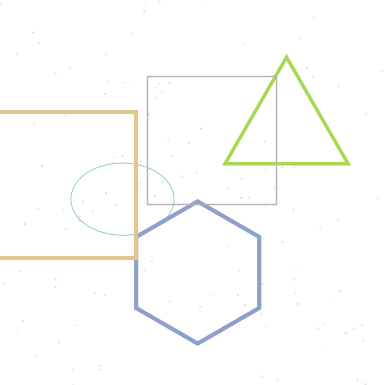[{"shape": "oval", "thickness": 0.5, "radius": 0.67, "center": [0.318, 0.483]}, {"shape": "hexagon", "thickness": 3, "radius": 0.92, "center": [0.513, 0.292]}, {"shape": "triangle", "thickness": 2.5, "radius": 0.92, "center": [0.744, 0.667]}, {"shape": "square", "thickness": 3, "radius": 0.95, "center": [0.163, 0.52]}, {"shape": "square", "thickness": 1, "radius": 0.83, "center": [0.549, 0.637]}]